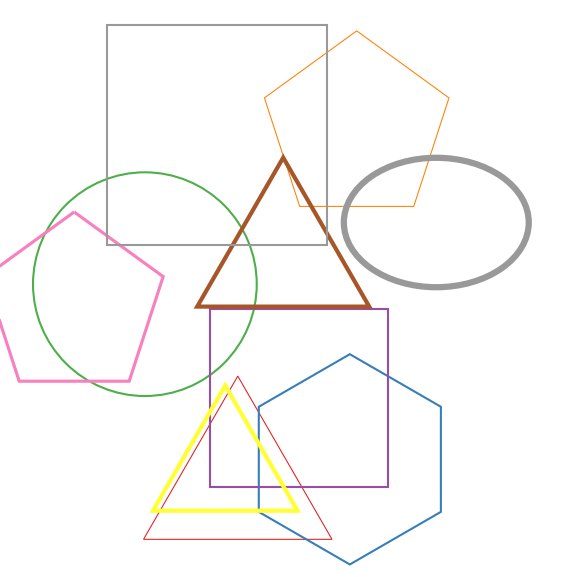[{"shape": "triangle", "thickness": 0.5, "radius": 0.94, "center": [0.412, 0.159]}, {"shape": "hexagon", "thickness": 1, "radius": 0.91, "center": [0.606, 0.204]}, {"shape": "circle", "thickness": 1, "radius": 0.97, "center": [0.251, 0.507]}, {"shape": "square", "thickness": 1, "radius": 0.77, "center": [0.517, 0.309]}, {"shape": "pentagon", "thickness": 0.5, "radius": 0.84, "center": [0.618, 0.778]}, {"shape": "triangle", "thickness": 2, "radius": 0.72, "center": [0.39, 0.187]}, {"shape": "triangle", "thickness": 2, "radius": 0.86, "center": [0.49, 0.554]}, {"shape": "pentagon", "thickness": 1.5, "radius": 0.81, "center": [0.128, 0.47]}, {"shape": "oval", "thickness": 3, "radius": 0.8, "center": [0.756, 0.614]}, {"shape": "square", "thickness": 1, "radius": 0.95, "center": [0.376, 0.765]}]